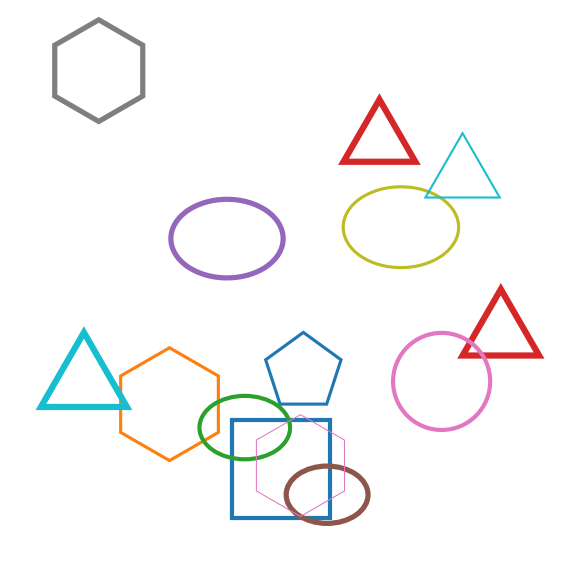[{"shape": "square", "thickness": 2, "radius": 0.42, "center": [0.486, 0.187]}, {"shape": "pentagon", "thickness": 1.5, "radius": 0.34, "center": [0.525, 0.355]}, {"shape": "hexagon", "thickness": 1.5, "radius": 0.49, "center": [0.294, 0.299]}, {"shape": "oval", "thickness": 2, "radius": 0.39, "center": [0.424, 0.259]}, {"shape": "triangle", "thickness": 3, "radius": 0.38, "center": [0.867, 0.422]}, {"shape": "triangle", "thickness": 3, "radius": 0.36, "center": [0.657, 0.755]}, {"shape": "oval", "thickness": 2.5, "radius": 0.49, "center": [0.393, 0.586]}, {"shape": "oval", "thickness": 2.5, "radius": 0.35, "center": [0.566, 0.142]}, {"shape": "circle", "thickness": 2, "radius": 0.42, "center": [0.765, 0.339]}, {"shape": "hexagon", "thickness": 0.5, "radius": 0.44, "center": [0.52, 0.193]}, {"shape": "hexagon", "thickness": 2.5, "radius": 0.44, "center": [0.171, 0.877]}, {"shape": "oval", "thickness": 1.5, "radius": 0.5, "center": [0.694, 0.606]}, {"shape": "triangle", "thickness": 3, "radius": 0.43, "center": [0.145, 0.337]}, {"shape": "triangle", "thickness": 1, "radius": 0.37, "center": [0.801, 0.694]}]